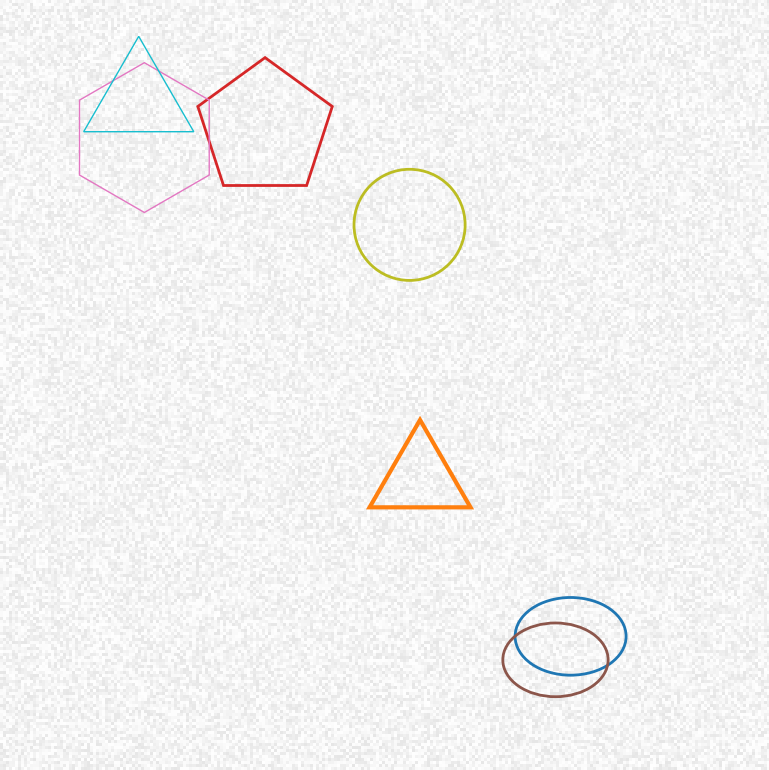[{"shape": "oval", "thickness": 1, "radius": 0.36, "center": [0.741, 0.174]}, {"shape": "triangle", "thickness": 1.5, "radius": 0.38, "center": [0.546, 0.379]}, {"shape": "pentagon", "thickness": 1, "radius": 0.46, "center": [0.344, 0.833]}, {"shape": "oval", "thickness": 1, "radius": 0.34, "center": [0.721, 0.143]}, {"shape": "hexagon", "thickness": 0.5, "radius": 0.49, "center": [0.187, 0.821]}, {"shape": "circle", "thickness": 1, "radius": 0.36, "center": [0.532, 0.708]}, {"shape": "triangle", "thickness": 0.5, "radius": 0.41, "center": [0.18, 0.87]}]